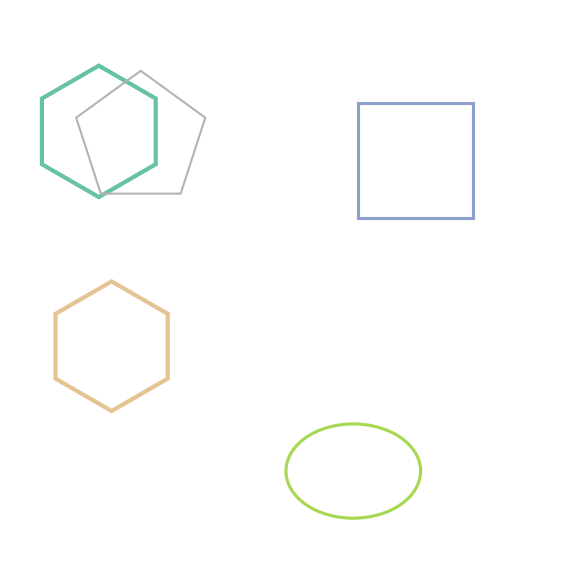[{"shape": "hexagon", "thickness": 2, "radius": 0.57, "center": [0.171, 0.772]}, {"shape": "square", "thickness": 1.5, "radius": 0.5, "center": [0.719, 0.721]}, {"shape": "oval", "thickness": 1.5, "radius": 0.58, "center": [0.612, 0.183]}, {"shape": "hexagon", "thickness": 2, "radius": 0.56, "center": [0.193, 0.4]}, {"shape": "pentagon", "thickness": 1, "radius": 0.59, "center": [0.244, 0.759]}]